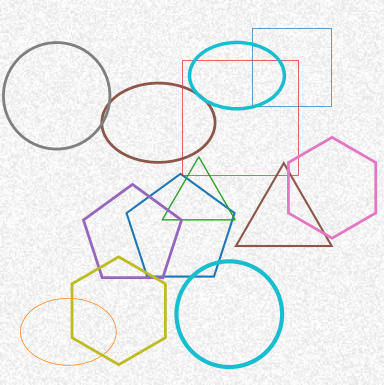[{"shape": "square", "thickness": 0.5, "radius": 0.51, "center": [0.757, 0.826]}, {"shape": "pentagon", "thickness": 1.5, "radius": 0.74, "center": [0.469, 0.401]}, {"shape": "oval", "thickness": 0.5, "radius": 0.62, "center": [0.178, 0.138]}, {"shape": "triangle", "thickness": 1, "radius": 0.55, "center": [0.516, 0.484]}, {"shape": "square", "thickness": 0.5, "radius": 0.75, "center": [0.623, 0.694]}, {"shape": "pentagon", "thickness": 2, "radius": 0.67, "center": [0.344, 0.387]}, {"shape": "triangle", "thickness": 1.5, "radius": 0.72, "center": [0.737, 0.433]}, {"shape": "oval", "thickness": 2, "radius": 0.74, "center": [0.412, 0.681]}, {"shape": "hexagon", "thickness": 2, "radius": 0.65, "center": [0.863, 0.512]}, {"shape": "circle", "thickness": 2, "radius": 0.69, "center": [0.147, 0.751]}, {"shape": "hexagon", "thickness": 2, "radius": 0.7, "center": [0.308, 0.193]}, {"shape": "oval", "thickness": 2.5, "radius": 0.62, "center": [0.615, 0.804]}, {"shape": "circle", "thickness": 3, "radius": 0.69, "center": [0.596, 0.184]}]